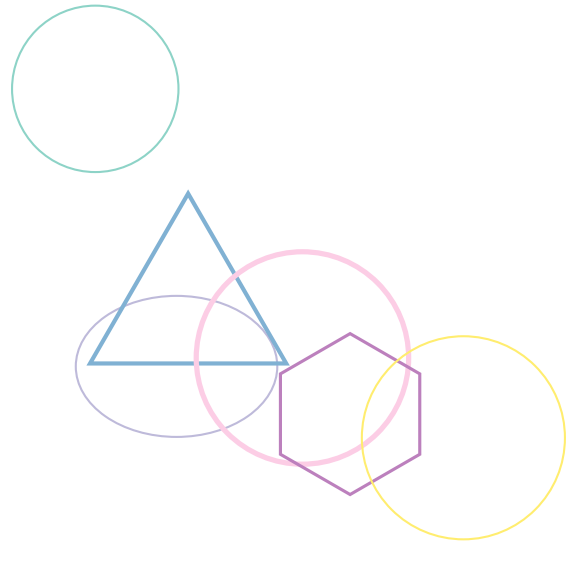[{"shape": "circle", "thickness": 1, "radius": 0.72, "center": [0.165, 0.845]}, {"shape": "oval", "thickness": 1, "radius": 0.87, "center": [0.306, 0.365]}, {"shape": "triangle", "thickness": 2, "radius": 0.98, "center": [0.326, 0.468]}, {"shape": "circle", "thickness": 2.5, "radius": 0.92, "center": [0.524, 0.379]}, {"shape": "hexagon", "thickness": 1.5, "radius": 0.7, "center": [0.606, 0.282]}, {"shape": "circle", "thickness": 1, "radius": 0.88, "center": [0.802, 0.241]}]